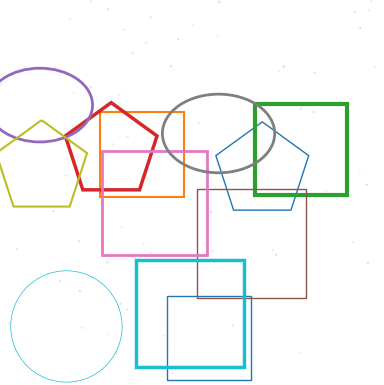[{"shape": "pentagon", "thickness": 1, "radius": 0.63, "center": [0.681, 0.557]}, {"shape": "square", "thickness": 1, "radius": 0.54, "center": [0.543, 0.123]}, {"shape": "square", "thickness": 1.5, "radius": 0.55, "center": [0.368, 0.599]}, {"shape": "square", "thickness": 3, "radius": 0.59, "center": [0.782, 0.612]}, {"shape": "pentagon", "thickness": 2.5, "radius": 0.63, "center": [0.289, 0.608]}, {"shape": "oval", "thickness": 2, "radius": 0.68, "center": [0.104, 0.727]}, {"shape": "square", "thickness": 1, "radius": 0.71, "center": [0.653, 0.368]}, {"shape": "square", "thickness": 2, "radius": 0.68, "center": [0.401, 0.472]}, {"shape": "oval", "thickness": 2, "radius": 0.73, "center": [0.568, 0.653]}, {"shape": "pentagon", "thickness": 1.5, "radius": 0.62, "center": [0.108, 0.564]}, {"shape": "circle", "thickness": 0.5, "radius": 0.72, "center": [0.172, 0.152]}, {"shape": "square", "thickness": 2.5, "radius": 0.7, "center": [0.494, 0.186]}]